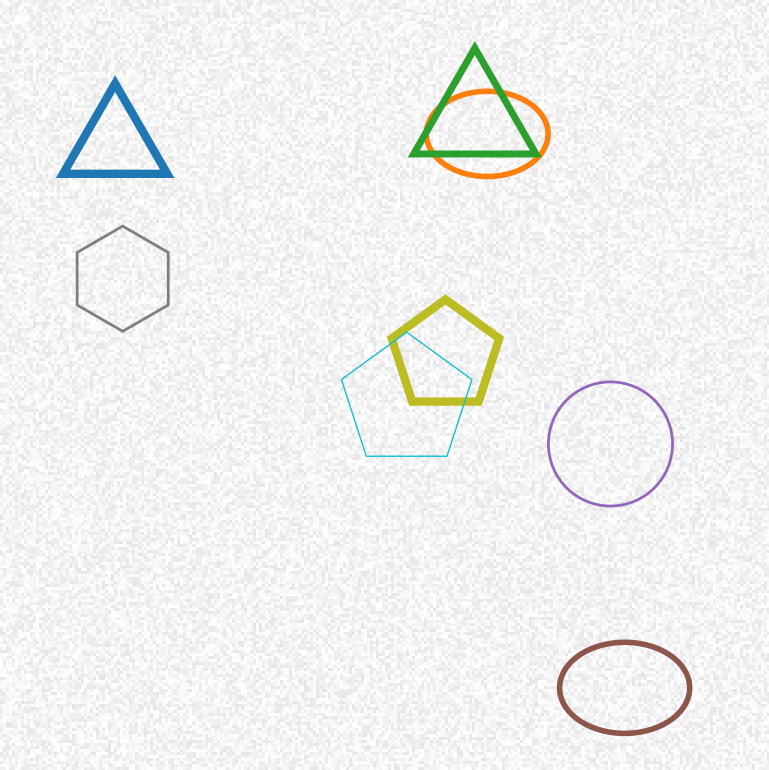[{"shape": "triangle", "thickness": 3, "radius": 0.39, "center": [0.15, 0.813]}, {"shape": "oval", "thickness": 2, "radius": 0.4, "center": [0.633, 0.826]}, {"shape": "triangle", "thickness": 2.5, "radius": 0.46, "center": [0.617, 0.846]}, {"shape": "circle", "thickness": 1, "radius": 0.4, "center": [0.793, 0.423]}, {"shape": "oval", "thickness": 2, "radius": 0.42, "center": [0.811, 0.107]}, {"shape": "hexagon", "thickness": 1, "radius": 0.34, "center": [0.159, 0.638]}, {"shape": "pentagon", "thickness": 3, "radius": 0.37, "center": [0.579, 0.538]}, {"shape": "pentagon", "thickness": 0.5, "radius": 0.45, "center": [0.528, 0.48]}]